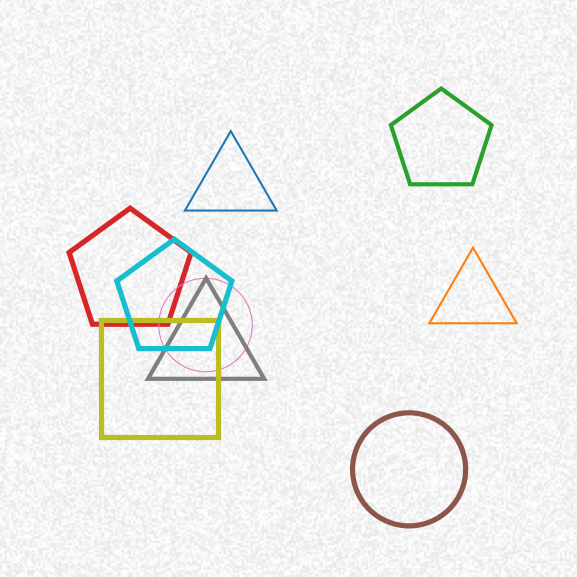[{"shape": "triangle", "thickness": 1, "radius": 0.46, "center": [0.4, 0.68]}, {"shape": "triangle", "thickness": 1, "radius": 0.44, "center": [0.819, 0.483]}, {"shape": "pentagon", "thickness": 2, "radius": 0.46, "center": [0.764, 0.754]}, {"shape": "pentagon", "thickness": 2.5, "radius": 0.56, "center": [0.225, 0.528]}, {"shape": "circle", "thickness": 2.5, "radius": 0.49, "center": [0.708, 0.186]}, {"shape": "circle", "thickness": 0.5, "radius": 0.4, "center": [0.356, 0.436]}, {"shape": "triangle", "thickness": 2, "radius": 0.58, "center": [0.357, 0.401]}, {"shape": "square", "thickness": 2.5, "radius": 0.51, "center": [0.276, 0.344]}, {"shape": "pentagon", "thickness": 2.5, "radius": 0.52, "center": [0.302, 0.48]}]